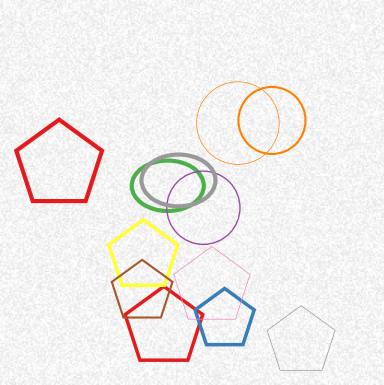[{"shape": "pentagon", "thickness": 3, "radius": 0.58, "center": [0.154, 0.572]}, {"shape": "pentagon", "thickness": 2.5, "radius": 0.53, "center": [0.426, 0.15]}, {"shape": "pentagon", "thickness": 2.5, "radius": 0.4, "center": [0.583, 0.17]}, {"shape": "oval", "thickness": 3, "radius": 0.47, "center": [0.436, 0.517]}, {"shape": "circle", "thickness": 1, "radius": 0.48, "center": [0.528, 0.46]}, {"shape": "circle", "thickness": 1.5, "radius": 0.44, "center": [0.706, 0.687]}, {"shape": "circle", "thickness": 0.5, "radius": 0.54, "center": [0.618, 0.68]}, {"shape": "pentagon", "thickness": 2.5, "radius": 0.47, "center": [0.372, 0.335]}, {"shape": "pentagon", "thickness": 1.5, "radius": 0.41, "center": [0.369, 0.242]}, {"shape": "pentagon", "thickness": 0.5, "radius": 0.52, "center": [0.55, 0.255]}, {"shape": "pentagon", "thickness": 0.5, "radius": 0.46, "center": [0.782, 0.113]}, {"shape": "oval", "thickness": 3, "radius": 0.48, "center": [0.464, 0.531]}]